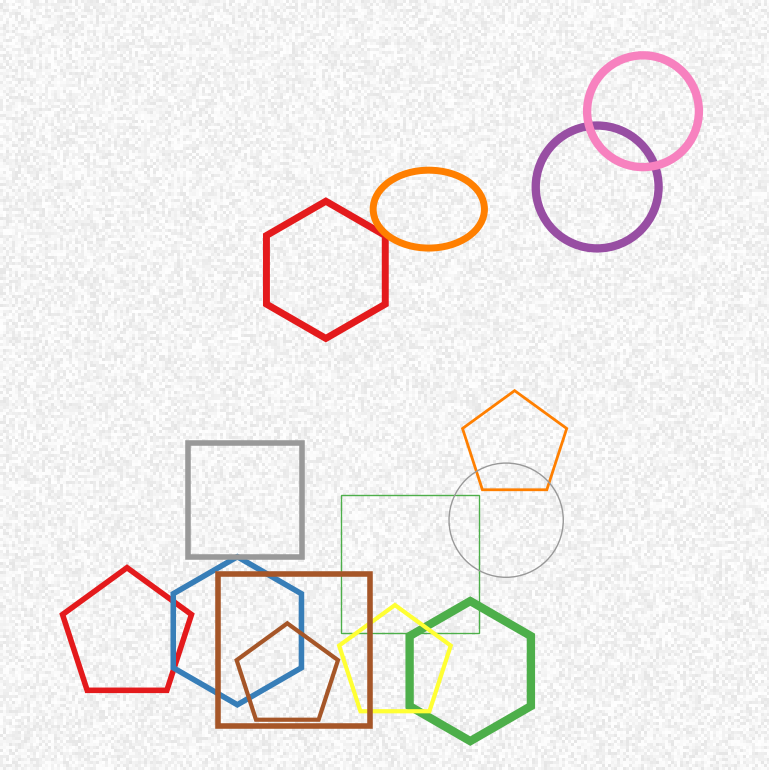[{"shape": "hexagon", "thickness": 2.5, "radius": 0.45, "center": [0.423, 0.65]}, {"shape": "pentagon", "thickness": 2, "radius": 0.44, "center": [0.165, 0.175]}, {"shape": "hexagon", "thickness": 2, "radius": 0.48, "center": [0.308, 0.181]}, {"shape": "hexagon", "thickness": 3, "radius": 0.45, "center": [0.611, 0.128]}, {"shape": "square", "thickness": 0.5, "radius": 0.45, "center": [0.532, 0.268]}, {"shape": "circle", "thickness": 3, "radius": 0.4, "center": [0.776, 0.757]}, {"shape": "pentagon", "thickness": 1, "radius": 0.36, "center": [0.668, 0.422]}, {"shape": "oval", "thickness": 2.5, "radius": 0.36, "center": [0.557, 0.728]}, {"shape": "pentagon", "thickness": 1.5, "radius": 0.38, "center": [0.513, 0.138]}, {"shape": "square", "thickness": 2, "radius": 0.5, "center": [0.382, 0.156]}, {"shape": "pentagon", "thickness": 1.5, "radius": 0.35, "center": [0.373, 0.121]}, {"shape": "circle", "thickness": 3, "radius": 0.36, "center": [0.835, 0.856]}, {"shape": "circle", "thickness": 0.5, "radius": 0.37, "center": [0.657, 0.324]}, {"shape": "square", "thickness": 2, "radius": 0.37, "center": [0.318, 0.351]}]